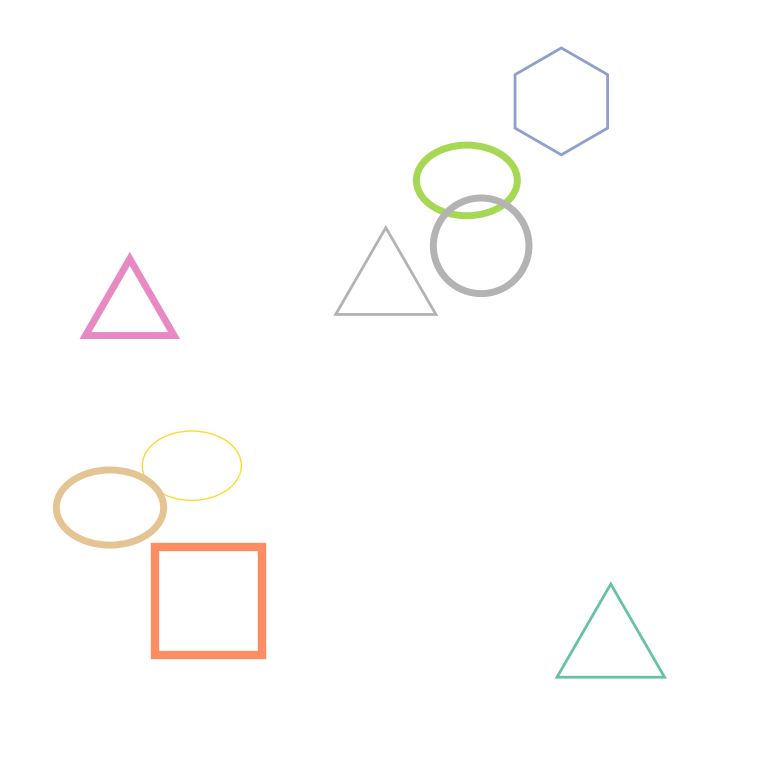[{"shape": "triangle", "thickness": 1, "radius": 0.4, "center": [0.793, 0.161]}, {"shape": "square", "thickness": 3, "radius": 0.35, "center": [0.271, 0.22]}, {"shape": "hexagon", "thickness": 1, "radius": 0.35, "center": [0.729, 0.868]}, {"shape": "triangle", "thickness": 2.5, "radius": 0.33, "center": [0.169, 0.597]}, {"shape": "oval", "thickness": 2.5, "radius": 0.33, "center": [0.606, 0.766]}, {"shape": "oval", "thickness": 0.5, "radius": 0.32, "center": [0.249, 0.395]}, {"shape": "oval", "thickness": 2.5, "radius": 0.35, "center": [0.143, 0.341]}, {"shape": "triangle", "thickness": 1, "radius": 0.38, "center": [0.501, 0.629]}, {"shape": "circle", "thickness": 2.5, "radius": 0.31, "center": [0.625, 0.681]}]